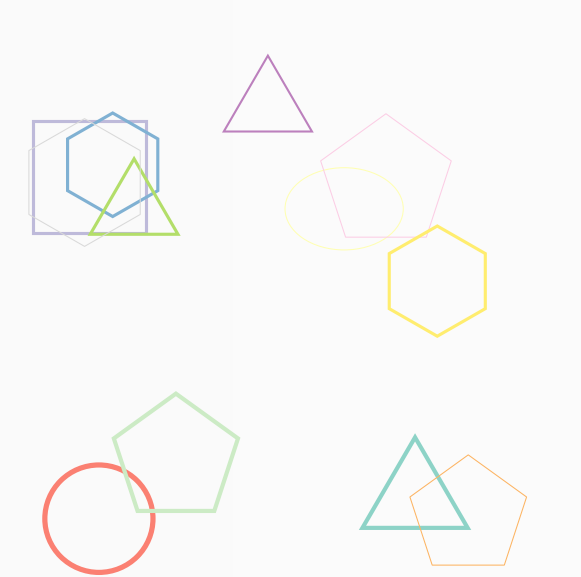[{"shape": "triangle", "thickness": 2, "radius": 0.52, "center": [0.714, 0.137]}, {"shape": "oval", "thickness": 0.5, "radius": 0.51, "center": [0.592, 0.638]}, {"shape": "square", "thickness": 1.5, "radius": 0.49, "center": [0.154, 0.693]}, {"shape": "circle", "thickness": 2.5, "radius": 0.47, "center": [0.17, 0.101]}, {"shape": "hexagon", "thickness": 1.5, "radius": 0.45, "center": [0.194, 0.714]}, {"shape": "pentagon", "thickness": 0.5, "radius": 0.53, "center": [0.806, 0.106]}, {"shape": "triangle", "thickness": 1.5, "radius": 0.44, "center": [0.231, 0.637]}, {"shape": "pentagon", "thickness": 0.5, "radius": 0.59, "center": [0.664, 0.684]}, {"shape": "hexagon", "thickness": 0.5, "radius": 0.55, "center": [0.145, 0.683]}, {"shape": "triangle", "thickness": 1, "radius": 0.44, "center": [0.461, 0.815]}, {"shape": "pentagon", "thickness": 2, "radius": 0.56, "center": [0.303, 0.205]}, {"shape": "hexagon", "thickness": 1.5, "radius": 0.48, "center": [0.752, 0.512]}]